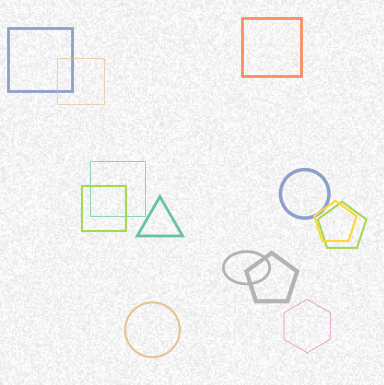[{"shape": "triangle", "thickness": 2, "radius": 0.34, "center": [0.415, 0.421]}, {"shape": "square", "thickness": 0.5, "radius": 0.36, "center": [0.305, 0.511]}, {"shape": "square", "thickness": 2, "radius": 0.38, "center": [0.705, 0.878]}, {"shape": "square", "thickness": 2, "radius": 0.41, "center": [0.103, 0.845]}, {"shape": "circle", "thickness": 2.5, "radius": 0.31, "center": [0.791, 0.497]}, {"shape": "hexagon", "thickness": 0.5, "radius": 0.35, "center": [0.798, 0.153]}, {"shape": "square", "thickness": 1.5, "radius": 0.29, "center": [0.27, 0.458]}, {"shape": "pentagon", "thickness": 1.5, "radius": 0.33, "center": [0.888, 0.41]}, {"shape": "pentagon", "thickness": 1.5, "radius": 0.29, "center": [0.871, 0.421]}, {"shape": "square", "thickness": 0.5, "radius": 0.3, "center": [0.208, 0.79]}, {"shape": "circle", "thickness": 1.5, "radius": 0.36, "center": [0.396, 0.143]}, {"shape": "pentagon", "thickness": 3, "radius": 0.35, "center": [0.706, 0.274]}, {"shape": "oval", "thickness": 2, "radius": 0.3, "center": [0.64, 0.305]}]